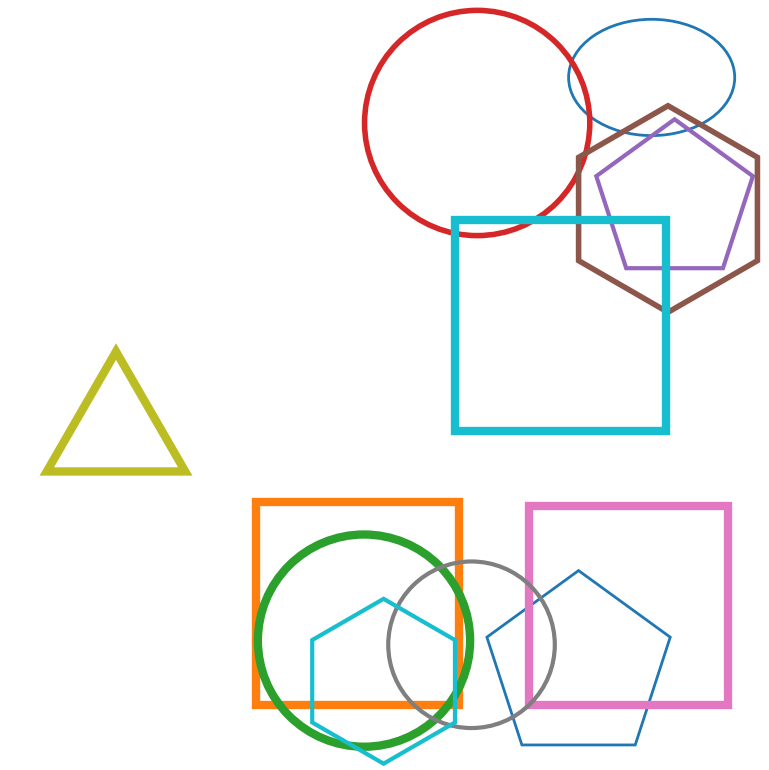[{"shape": "pentagon", "thickness": 1, "radius": 0.63, "center": [0.751, 0.134]}, {"shape": "oval", "thickness": 1, "radius": 0.54, "center": [0.846, 0.899]}, {"shape": "square", "thickness": 3, "radius": 0.66, "center": [0.464, 0.216]}, {"shape": "circle", "thickness": 3, "radius": 0.69, "center": [0.473, 0.168]}, {"shape": "circle", "thickness": 2, "radius": 0.73, "center": [0.62, 0.84]}, {"shape": "pentagon", "thickness": 1.5, "radius": 0.53, "center": [0.876, 0.738]}, {"shape": "hexagon", "thickness": 2, "radius": 0.67, "center": [0.868, 0.729]}, {"shape": "square", "thickness": 3, "radius": 0.65, "center": [0.817, 0.214]}, {"shape": "circle", "thickness": 1.5, "radius": 0.54, "center": [0.612, 0.163]}, {"shape": "triangle", "thickness": 3, "radius": 0.52, "center": [0.151, 0.44]}, {"shape": "square", "thickness": 3, "radius": 0.68, "center": [0.728, 0.578]}, {"shape": "hexagon", "thickness": 1.5, "radius": 0.54, "center": [0.498, 0.115]}]